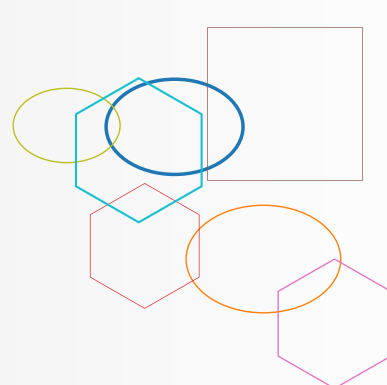[{"shape": "oval", "thickness": 2.5, "radius": 0.88, "center": [0.45, 0.671]}, {"shape": "oval", "thickness": 1, "radius": 1.0, "center": [0.68, 0.327]}, {"shape": "hexagon", "thickness": 0.5, "radius": 0.81, "center": [0.373, 0.361]}, {"shape": "square", "thickness": 0.5, "radius": 0.99, "center": [0.734, 0.732]}, {"shape": "hexagon", "thickness": 1, "radius": 0.84, "center": [0.863, 0.159]}, {"shape": "oval", "thickness": 1, "radius": 0.69, "center": [0.172, 0.674]}, {"shape": "hexagon", "thickness": 1.5, "radius": 0.94, "center": [0.358, 0.61]}]